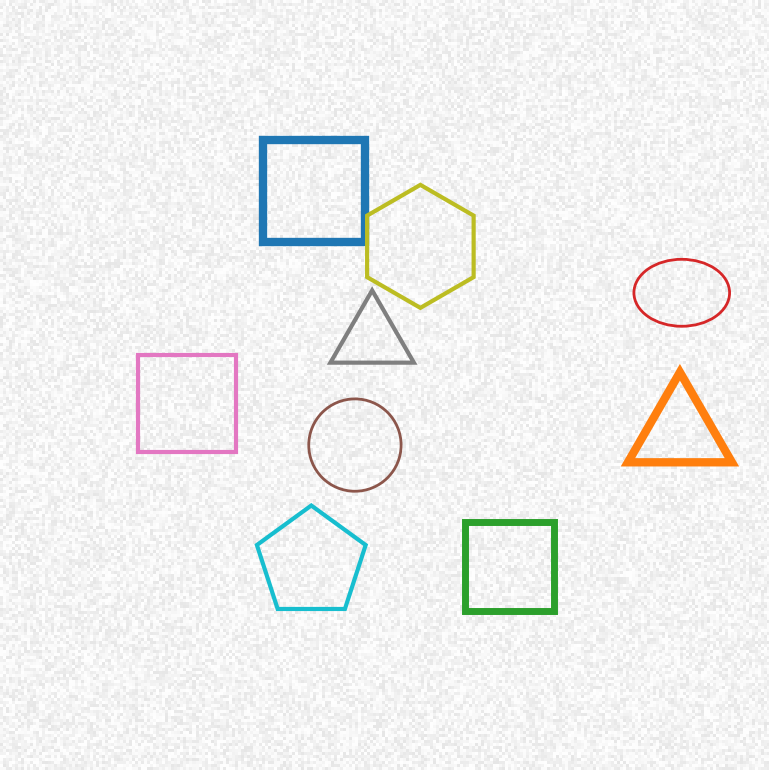[{"shape": "square", "thickness": 3, "radius": 0.33, "center": [0.408, 0.752]}, {"shape": "triangle", "thickness": 3, "radius": 0.39, "center": [0.883, 0.439]}, {"shape": "square", "thickness": 2.5, "radius": 0.29, "center": [0.662, 0.264]}, {"shape": "oval", "thickness": 1, "radius": 0.31, "center": [0.885, 0.62]}, {"shape": "circle", "thickness": 1, "radius": 0.3, "center": [0.461, 0.422]}, {"shape": "square", "thickness": 1.5, "radius": 0.32, "center": [0.243, 0.476]}, {"shape": "triangle", "thickness": 1.5, "radius": 0.31, "center": [0.483, 0.56]}, {"shape": "hexagon", "thickness": 1.5, "radius": 0.4, "center": [0.546, 0.68]}, {"shape": "pentagon", "thickness": 1.5, "radius": 0.37, "center": [0.404, 0.269]}]